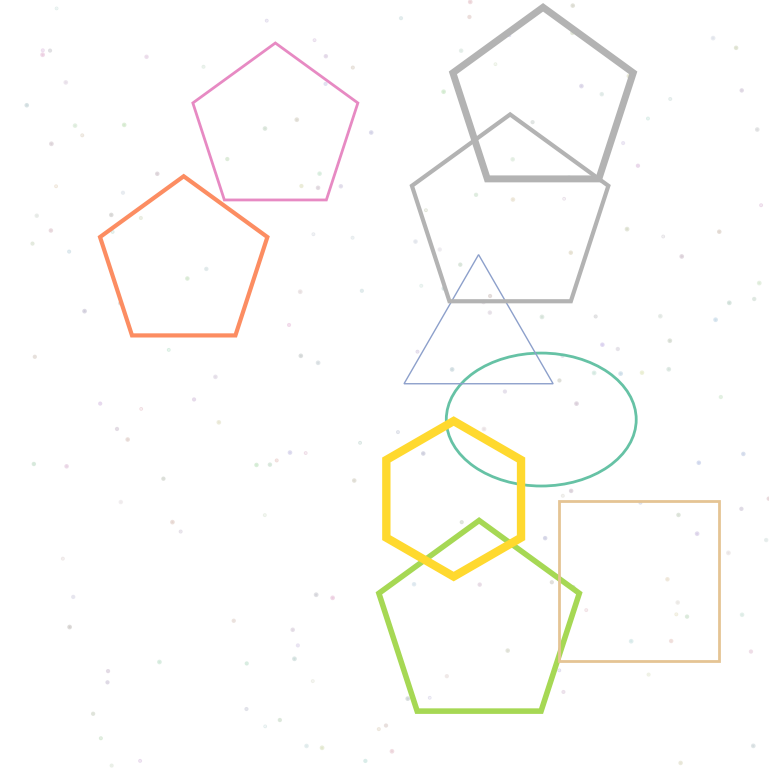[{"shape": "oval", "thickness": 1, "radius": 0.62, "center": [0.703, 0.455]}, {"shape": "pentagon", "thickness": 1.5, "radius": 0.57, "center": [0.239, 0.657]}, {"shape": "triangle", "thickness": 0.5, "radius": 0.56, "center": [0.622, 0.558]}, {"shape": "pentagon", "thickness": 1, "radius": 0.56, "center": [0.358, 0.831]}, {"shape": "pentagon", "thickness": 2, "radius": 0.68, "center": [0.622, 0.187]}, {"shape": "hexagon", "thickness": 3, "radius": 0.5, "center": [0.589, 0.352]}, {"shape": "square", "thickness": 1, "radius": 0.52, "center": [0.83, 0.246]}, {"shape": "pentagon", "thickness": 2.5, "radius": 0.62, "center": [0.705, 0.867]}, {"shape": "pentagon", "thickness": 1.5, "radius": 0.67, "center": [0.663, 0.717]}]